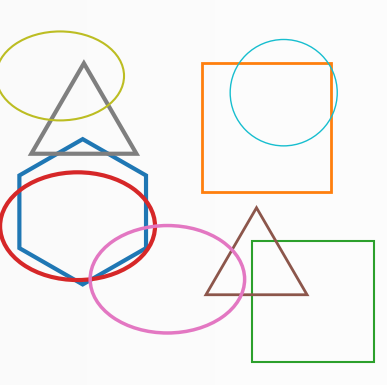[{"shape": "hexagon", "thickness": 3, "radius": 0.94, "center": [0.213, 0.45]}, {"shape": "square", "thickness": 2, "radius": 0.84, "center": [0.688, 0.67]}, {"shape": "square", "thickness": 1.5, "radius": 0.79, "center": [0.807, 0.217]}, {"shape": "oval", "thickness": 3, "radius": 1.0, "center": [0.2, 0.413]}, {"shape": "triangle", "thickness": 2, "radius": 0.75, "center": [0.662, 0.31]}, {"shape": "oval", "thickness": 2.5, "radius": 1.0, "center": [0.432, 0.275]}, {"shape": "triangle", "thickness": 3, "radius": 0.78, "center": [0.216, 0.679]}, {"shape": "oval", "thickness": 1.5, "radius": 0.83, "center": [0.155, 0.803]}, {"shape": "circle", "thickness": 1, "radius": 0.69, "center": [0.732, 0.759]}]